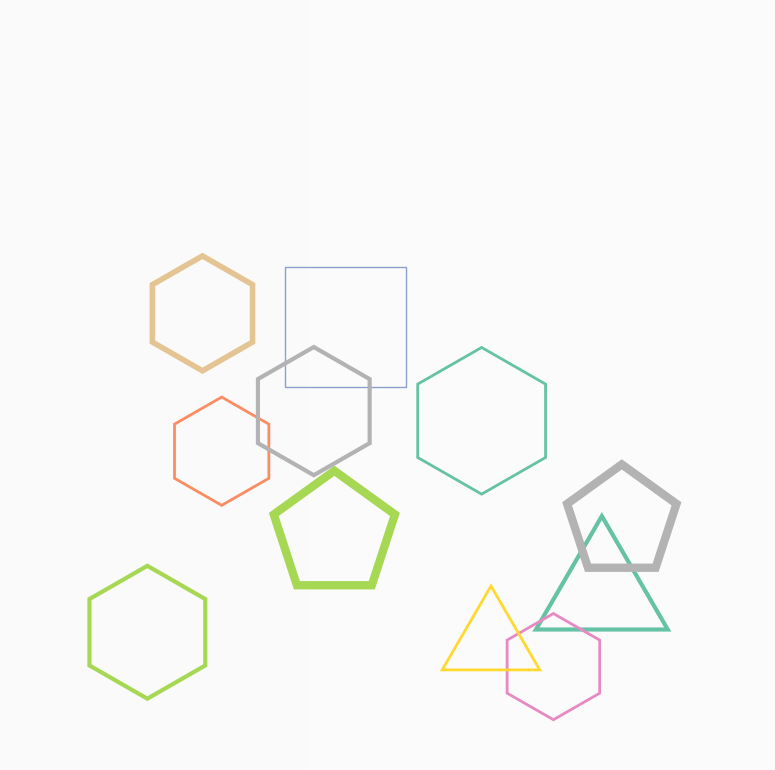[{"shape": "hexagon", "thickness": 1, "radius": 0.48, "center": [0.621, 0.454]}, {"shape": "triangle", "thickness": 1.5, "radius": 0.49, "center": [0.777, 0.232]}, {"shape": "hexagon", "thickness": 1, "radius": 0.35, "center": [0.286, 0.414]}, {"shape": "square", "thickness": 0.5, "radius": 0.39, "center": [0.445, 0.576]}, {"shape": "hexagon", "thickness": 1, "radius": 0.34, "center": [0.714, 0.134]}, {"shape": "pentagon", "thickness": 3, "radius": 0.41, "center": [0.431, 0.306]}, {"shape": "hexagon", "thickness": 1.5, "radius": 0.43, "center": [0.19, 0.179]}, {"shape": "triangle", "thickness": 1, "radius": 0.36, "center": [0.633, 0.166]}, {"shape": "hexagon", "thickness": 2, "radius": 0.37, "center": [0.261, 0.593]}, {"shape": "pentagon", "thickness": 3, "radius": 0.37, "center": [0.802, 0.323]}, {"shape": "hexagon", "thickness": 1.5, "radius": 0.42, "center": [0.405, 0.466]}]